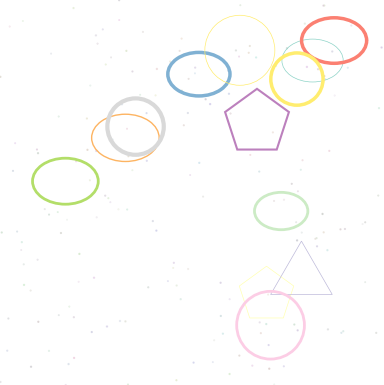[{"shape": "oval", "thickness": 0.5, "radius": 0.4, "center": [0.812, 0.843]}, {"shape": "pentagon", "thickness": 0.5, "radius": 0.37, "center": [0.692, 0.234]}, {"shape": "triangle", "thickness": 0.5, "radius": 0.46, "center": [0.783, 0.281]}, {"shape": "oval", "thickness": 2.5, "radius": 0.42, "center": [0.868, 0.895]}, {"shape": "oval", "thickness": 2.5, "radius": 0.4, "center": [0.517, 0.807]}, {"shape": "oval", "thickness": 1, "radius": 0.44, "center": [0.326, 0.642]}, {"shape": "oval", "thickness": 2, "radius": 0.43, "center": [0.17, 0.529]}, {"shape": "circle", "thickness": 2, "radius": 0.44, "center": [0.703, 0.155]}, {"shape": "circle", "thickness": 3, "radius": 0.37, "center": [0.352, 0.671]}, {"shape": "pentagon", "thickness": 1.5, "radius": 0.44, "center": [0.668, 0.682]}, {"shape": "oval", "thickness": 2, "radius": 0.35, "center": [0.73, 0.452]}, {"shape": "circle", "thickness": 0.5, "radius": 0.45, "center": [0.623, 0.869]}, {"shape": "circle", "thickness": 2.5, "radius": 0.34, "center": [0.771, 0.795]}]